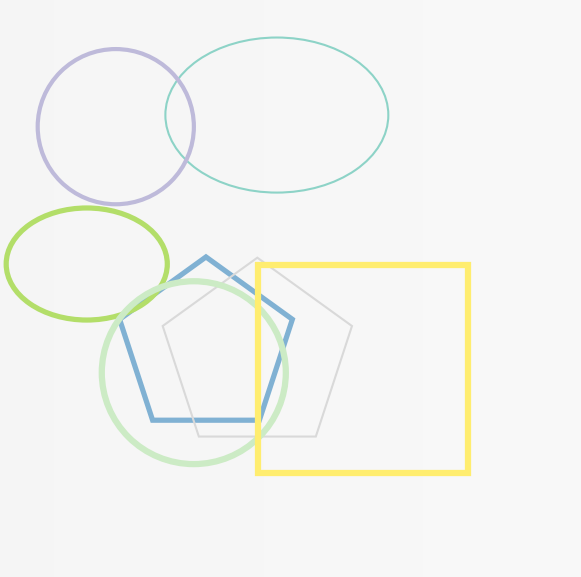[{"shape": "oval", "thickness": 1, "radius": 0.96, "center": [0.476, 0.8]}, {"shape": "circle", "thickness": 2, "radius": 0.67, "center": [0.199, 0.78]}, {"shape": "pentagon", "thickness": 2.5, "radius": 0.78, "center": [0.354, 0.398]}, {"shape": "oval", "thickness": 2.5, "radius": 0.69, "center": [0.149, 0.542]}, {"shape": "pentagon", "thickness": 1, "radius": 0.86, "center": [0.443, 0.382]}, {"shape": "circle", "thickness": 3, "radius": 0.79, "center": [0.333, 0.354]}, {"shape": "square", "thickness": 3, "radius": 0.9, "center": [0.625, 0.36]}]